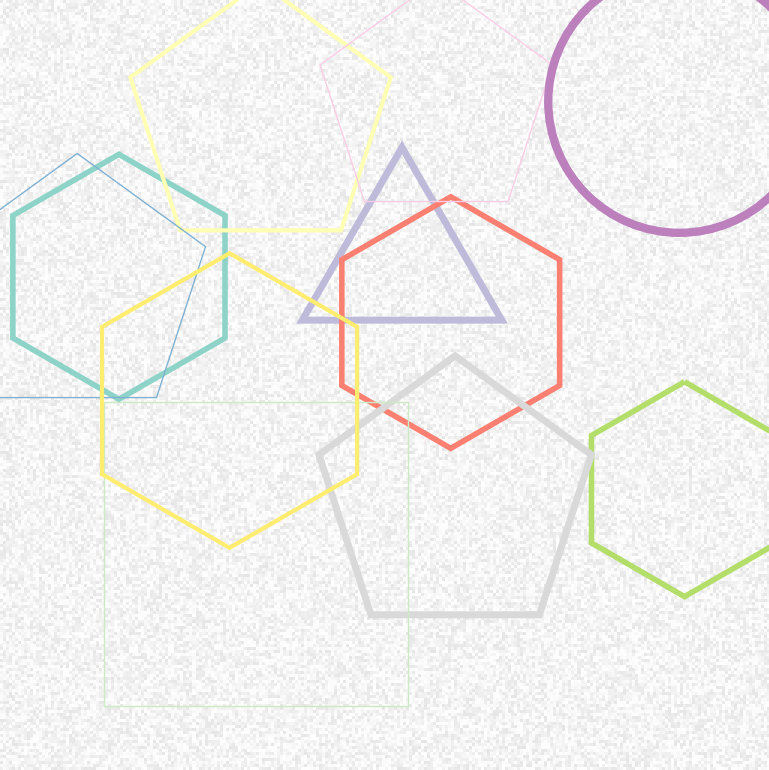[{"shape": "hexagon", "thickness": 2, "radius": 0.8, "center": [0.154, 0.641]}, {"shape": "pentagon", "thickness": 1.5, "radius": 0.89, "center": [0.338, 0.845]}, {"shape": "triangle", "thickness": 2.5, "radius": 0.75, "center": [0.522, 0.659]}, {"shape": "hexagon", "thickness": 2, "radius": 0.82, "center": [0.585, 0.581]}, {"shape": "pentagon", "thickness": 0.5, "radius": 0.88, "center": [0.1, 0.625]}, {"shape": "hexagon", "thickness": 2, "radius": 0.7, "center": [0.889, 0.365]}, {"shape": "pentagon", "thickness": 0.5, "radius": 0.79, "center": [0.567, 0.867]}, {"shape": "pentagon", "thickness": 2.5, "radius": 0.93, "center": [0.591, 0.352]}, {"shape": "circle", "thickness": 3, "radius": 0.85, "center": [0.882, 0.868]}, {"shape": "square", "thickness": 0.5, "radius": 0.99, "center": [0.332, 0.281]}, {"shape": "hexagon", "thickness": 1.5, "radius": 0.96, "center": [0.298, 0.48]}]